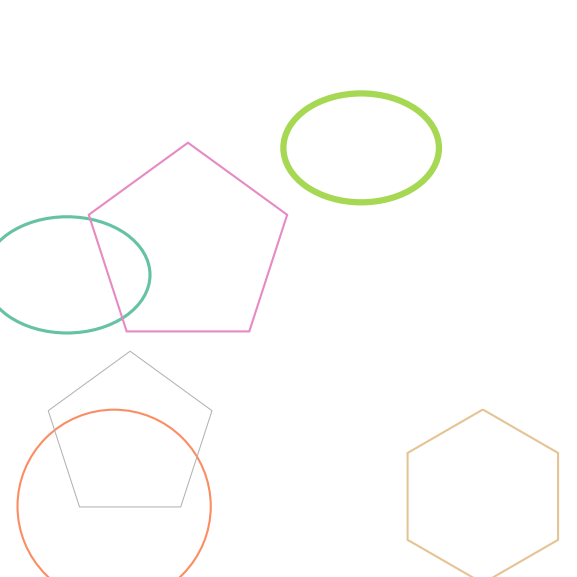[{"shape": "oval", "thickness": 1.5, "radius": 0.72, "center": [0.116, 0.523]}, {"shape": "circle", "thickness": 1, "radius": 0.84, "center": [0.198, 0.122]}, {"shape": "pentagon", "thickness": 1, "radius": 0.9, "center": [0.325, 0.571]}, {"shape": "oval", "thickness": 3, "radius": 0.67, "center": [0.625, 0.743]}, {"shape": "hexagon", "thickness": 1, "radius": 0.75, "center": [0.836, 0.14]}, {"shape": "pentagon", "thickness": 0.5, "radius": 0.75, "center": [0.225, 0.242]}]